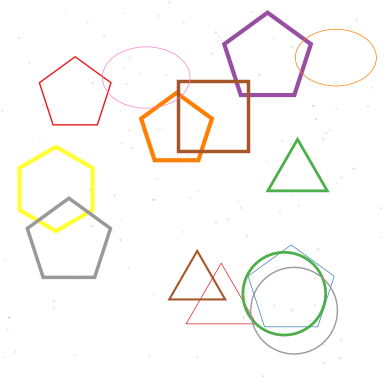[{"shape": "pentagon", "thickness": 1, "radius": 0.49, "center": [0.195, 0.755]}, {"shape": "triangle", "thickness": 0.5, "radius": 0.53, "center": [0.575, 0.211]}, {"shape": "pentagon", "thickness": 0.5, "radius": 0.59, "center": [0.756, 0.246]}, {"shape": "triangle", "thickness": 2, "radius": 0.45, "center": [0.773, 0.549]}, {"shape": "circle", "thickness": 2, "radius": 0.54, "center": [0.738, 0.237]}, {"shape": "pentagon", "thickness": 3, "radius": 0.59, "center": [0.695, 0.849]}, {"shape": "oval", "thickness": 0.5, "radius": 0.53, "center": [0.872, 0.85]}, {"shape": "pentagon", "thickness": 3, "radius": 0.48, "center": [0.459, 0.662]}, {"shape": "hexagon", "thickness": 3, "radius": 0.55, "center": [0.146, 0.509]}, {"shape": "triangle", "thickness": 1.5, "radius": 0.42, "center": [0.512, 0.264]}, {"shape": "square", "thickness": 2.5, "radius": 0.45, "center": [0.553, 0.699]}, {"shape": "oval", "thickness": 0.5, "radius": 0.57, "center": [0.38, 0.799]}, {"shape": "circle", "thickness": 1, "radius": 0.56, "center": [0.764, 0.193]}, {"shape": "pentagon", "thickness": 2.5, "radius": 0.57, "center": [0.179, 0.371]}]